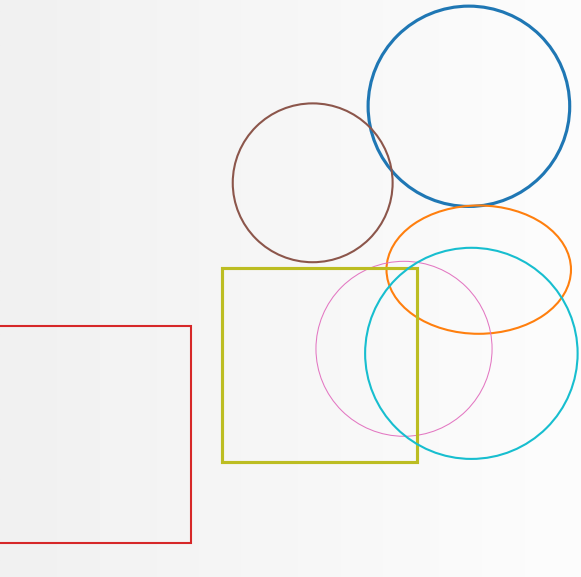[{"shape": "circle", "thickness": 1.5, "radius": 0.87, "center": [0.807, 0.815]}, {"shape": "oval", "thickness": 1, "radius": 0.79, "center": [0.824, 0.532]}, {"shape": "square", "thickness": 1, "radius": 0.94, "center": [0.141, 0.246]}, {"shape": "circle", "thickness": 1, "radius": 0.69, "center": [0.538, 0.683]}, {"shape": "circle", "thickness": 0.5, "radius": 0.76, "center": [0.695, 0.395]}, {"shape": "square", "thickness": 1.5, "radius": 0.84, "center": [0.55, 0.367]}, {"shape": "circle", "thickness": 1, "radius": 0.91, "center": [0.811, 0.387]}]